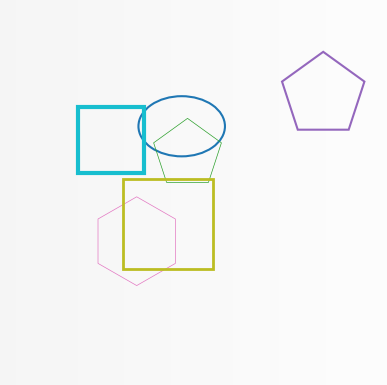[{"shape": "oval", "thickness": 1.5, "radius": 0.56, "center": [0.469, 0.672]}, {"shape": "pentagon", "thickness": 0.5, "radius": 0.46, "center": [0.484, 0.601]}, {"shape": "pentagon", "thickness": 1.5, "radius": 0.56, "center": [0.834, 0.754]}, {"shape": "hexagon", "thickness": 0.5, "radius": 0.58, "center": [0.353, 0.374]}, {"shape": "square", "thickness": 2, "radius": 0.58, "center": [0.433, 0.418]}, {"shape": "square", "thickness": 3, "radius": 0.42, "center": [0.286, 0.636]}]